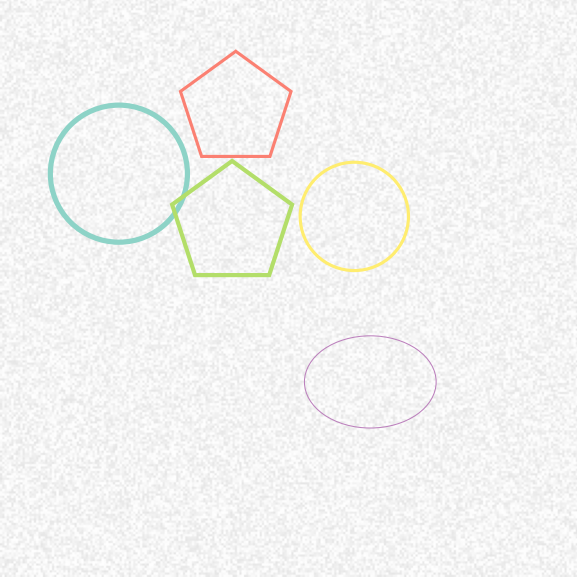[{"shape": "circle", "thickness": 2.5, "radius": 0.59, "center": [0.206, 0.698]}, {"shape": "pentagon", "thickness": 1.5, "radius": 0.5, "center": [0.408, 0.81]}, {"shape": "pentagon", "thickness": 2, "radius": 0.55, "center": [0.402, 0.611]}, {"shape": "oval", "thickness": 0.5, "radius": 0.57, "center": [0.641, 0.338]}, {"shape": "circle", "thickness": 1.5, "radius": 0.47, "center": [0.614, 0.624]}]